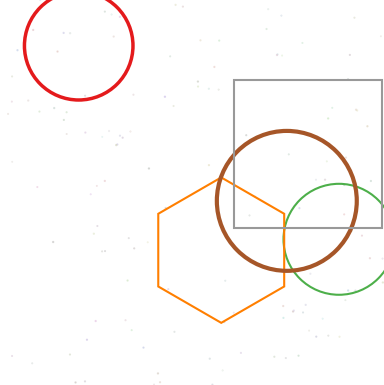[{"shape": "circle", "thickness": 2.5, "radius": 0.7, "center": [0.204, 0.881]}, {"shape": "circle", "thickness": 1.5, "radius": 0.72, "center": [0.88, 0.378]}, {"shape": "hexagon", "thickness": 1.5, "radius": 0.94, "center": [0.575, 0.35]}, {"shape": "circle", "thickness": 3, "radius": 0.91, "center": [0.745, 0.478]}, {"shape": "square", "thickness": 1.5, "radius": 0.96, "center": [0.801, 0.6]}]